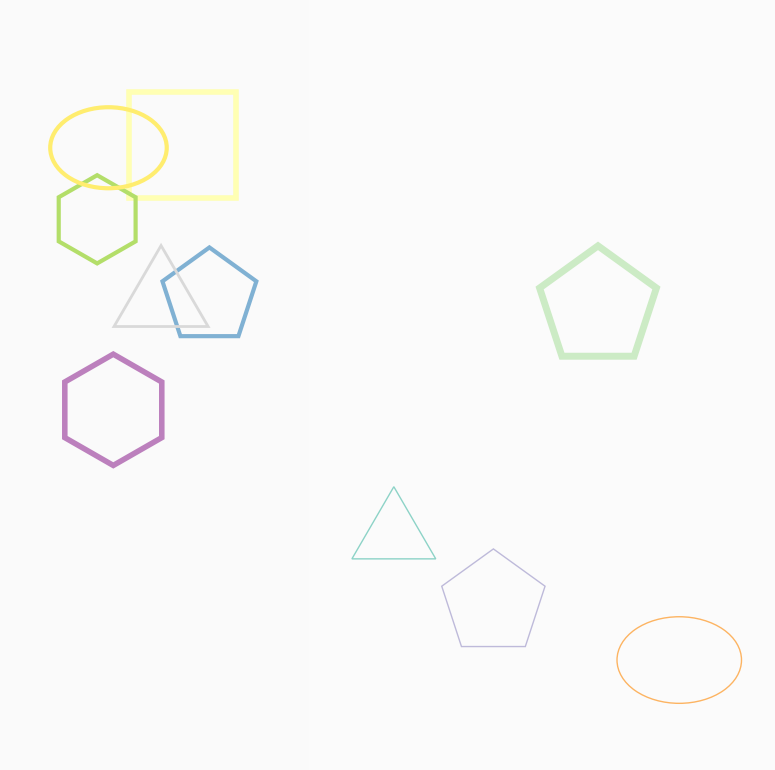[{"shape": "triangle", "thickness": 0.5, "radius": 0.31, "center": [0.508, 0.305]}, {"shape": "square", "thickness": 2, "radius": 0.34, "center": [0.235, 0.811]}, {"shape": "pentagon", "thickness": 0.5, "radius": 0.35, "center": [0.637, 0.217]}, {"shape": "pentagon", "thickness": 1.5, "radius": 0.32, "center": [0.27, 0.615]}, {"shape": "oval", "thickness": 0.5, "radius": 0.4, "center": [0.876, 0.143]}, {"shape": "hexagon", "thickness": 1.5, "radius": 0.29, "center": [0.125, 0.715]}, {"shape": "triangle", "thickness": 1, "radius": 0.35, "center": [0.208, 0.611]}, {"shape": "hexagon", "thickness": 2, "radius": 0.36, "center": [0.146, 0.468]}, {"shape": "pentagon", "thickness": 2.5, "radius": 0.4, "center": [0.772, 0.601]}, {"shape": "oval", "thickness": 1.5, "radius": 0.38, "center": [0.14, 0.808]}]